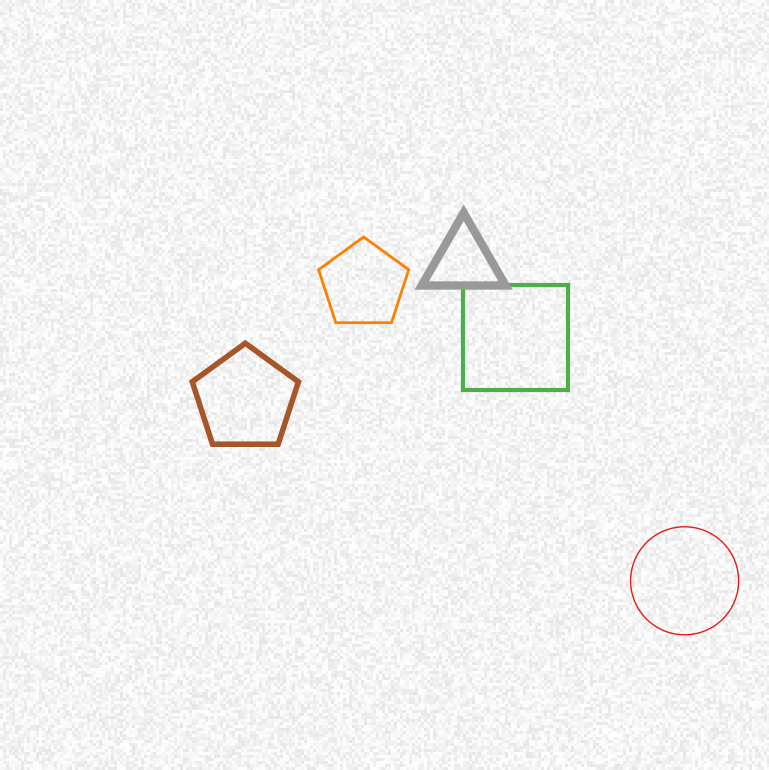[{"shape": "circle", "thickness": 0.5, "radius": 0.35, "center": [0.889, 0.246]}, {"shape": "square", "thickness": 1.5, "radius": 0.34, "center": [0.669, 0.562]}, {"shape": "pentagon", "thickness": 1, "radius": 0.31, "center": [0.472, 0.631]}, {"shape": "pentagon", "thickness": 2, "radius": 0.36, "center": [0.319, 0.482]}, {"shape": "triangle", "thickness": 3, "radius": 0.31, "center": [0.602, 0.661]}]